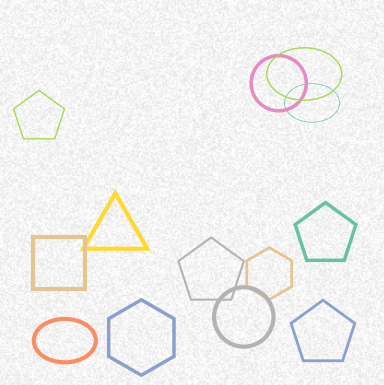[{"shape": "pentagon", "thickness": 2.5, "radius": 0.41, "center": [0.846, 0.391]}, {"shape": "oval", "thickness": 0.5, "radius": 0.36, "center": [0.81, 0.733]}, {"shape": "oval", "thickness": 3, "radius": 0.4, "center": [0.168, 0.115]}, {"shape": "pentagon", "thickness": 2, "radius": 0.43, "center": [0.839, 0.133]}, {"shape": "hexagon", "thickness": 2.5, "radius": 0.49, "center": [0.367, 0.123]}, {"shape": "circle", "thickness": 2.5, "radius": 0.36, "center": [0.724, 0.784]}, {"shape": "pentagon", "thickness": 1, "radius": 0.35, "center": [0.101, 0.696]}, {"shape": "oval", "thickness": 1, "radius": 0.49, "center": [0.79, 0.808]}, {"shape": "triangle", "thickness": 3, "radius": 0.48, "center": [0.299, 0.402]}, {"shape": "hexagon", "thickness": 2, "radius": 0.34, "center": [0.699, 0.289]}, {"shape": "square", "thickness": 3, "radius": 0.34, "center": [0.153, 0.317]}, {"shape": "circle", "thickness": 3, "radius": 0.39, "center": [0.633, 0.177]}, {"shape": "pentagon", "thickness": 1.5, "radius": 0.45, "center": [0.548, 0.294]}]